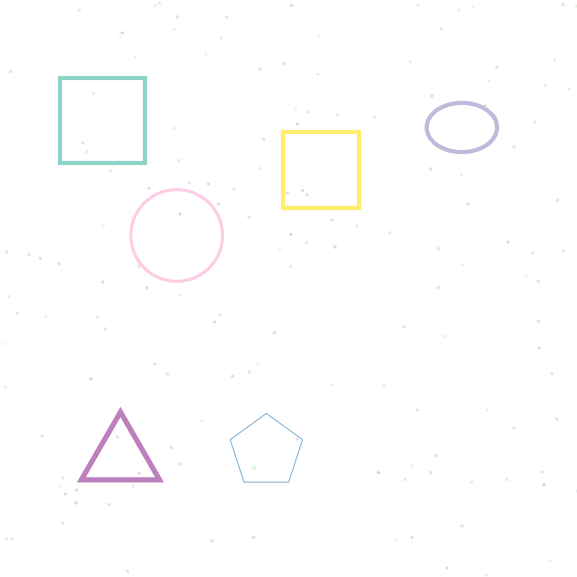[{"shape": "square", "thickness": 2, "radius": 0.37, "center": [0.177, 0.791]}, {"shape": "oval", "thickness": 2, "radius": 0.3, "center": [0.8, 0.778]}, {"shape": "pentagon", "thickness": 0.5, "radius": 0.33, "center": [0.461, 0.217]}, {"shape": "circle", "thickness": 1.5, "radius": 0.4, "center": [0.306, 0.591]}, {"shape": "triangle", "thickness": 2.5, "radius": 0.39, "center": [0.209, 0.207]}, {"shape": "square", "thickness": 2, "radius": 0.33, "center": [0.556, 0.704]}]